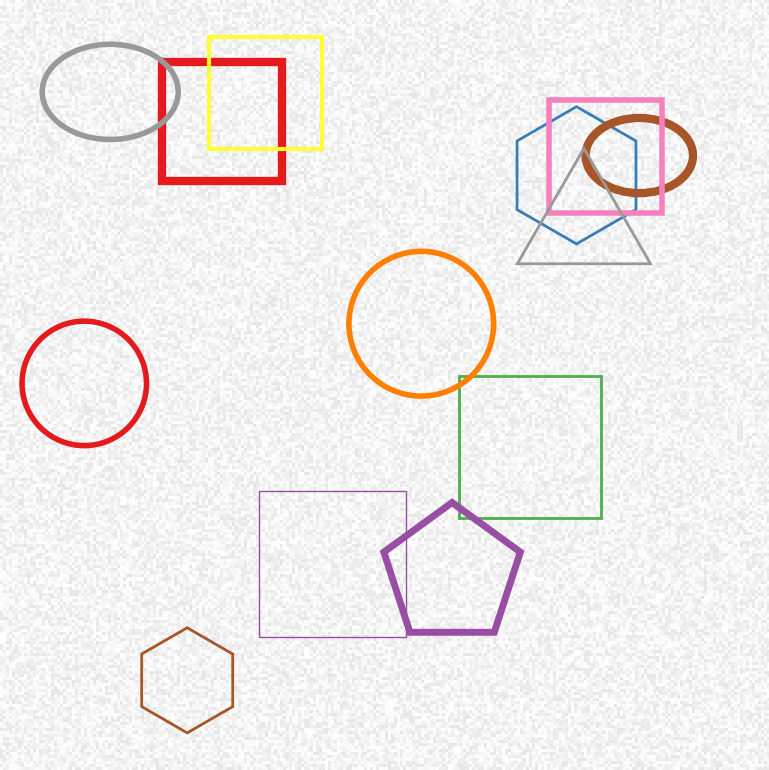[{"shape": "circle", "thickness": 2, "radius": 0.4, "center": [0.109, 0.502]}, {"shape": "square", "thickness": 3, "radius": 0.39, "center": [0.288, 0.842]}, {"shape": "hexagon", "thickness": 1, "radius": 0.45, "center": [0.749, 0.772]}, {"shape": "square", "thickness": 1, "radius": 0.46, "center": [0.688, 0.419]}, {"shape": "pentagon", "thickness": 2.5, "radius": 0.47, "center": [0.587, 0.254]}, {"shape": "square", "thickness": 0.5, "radius": 0.48, "center": [0.432, 0.268]}, {"shape": "circle", "thickness": 2, "radius": 0.47, "center": [0.547, 0.58]}, {"shape": "square", "thickness": 1.5, "radius": 0.37, "center": [0.345, 0.879]}, {"shape": "oval", "thickness": 3, "radius": 0.35, "center": [0.83, 0.798]}, {"shape": "hexagon", "thickness": 1, "radius": 0.34, "center": [0.243, 0.116]}, {"shape": "square", "thickness": 2, "radius": 0.37, "center": [0.786, 0.797]}, {"shape": "triangle", "thickness": 1, "radius": 0.5, "center": [0.758, 0.707]}, {"shape": "oval", "thickness": 2, "radius": 0.44, "center": [0.143, 0.881]}]